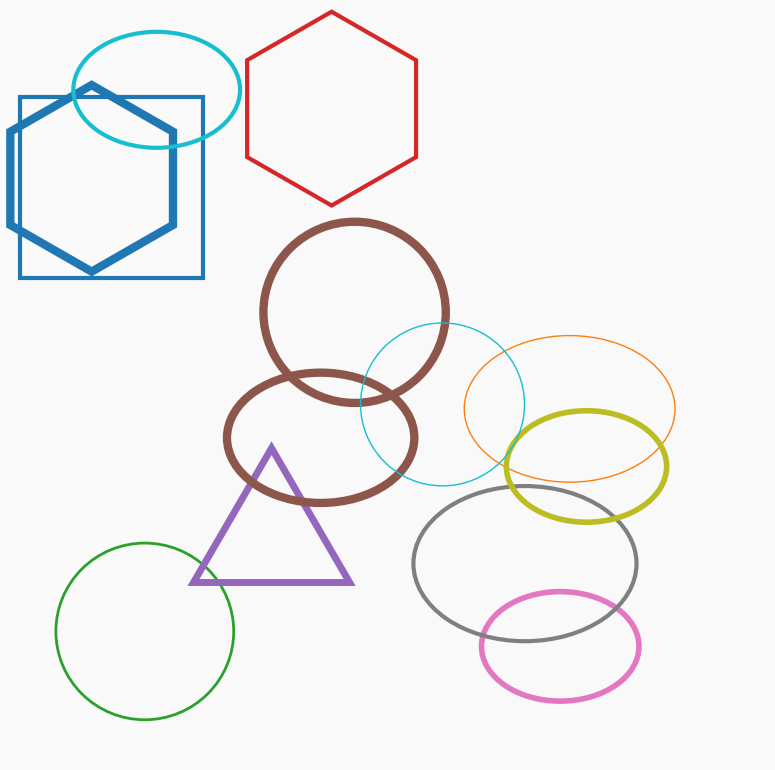[{"shape": "square", "thickness": 1.5, "radius": 0.59, "center": [0.144, 0.757]}, {"shape": "hexagon", "thickness": 3, "radius": 0.61, "center": [0.118, 0.768]}, {"shape": "oval", "thickness": 0.5, "radius": 0.68, "center": [0.735, 0.469]}, {"shape": "circle", "thickness": 1, "radius": 0.57, "center": [0.187, 0.18]}, {"shape": "hexagon", "thickness": 1.5, "radius": 0.63, "center": [0.428, 0.859]}, {"shape": "triangle", "thickness": 2.5, "radius": 0.58, "center": [0.35, 0.302]}, {"shape": "oval", "thickness": 3, "radius": 0.6, "center": [0.414, 0.431]}, {"shape": "circle", "thickness": 3, "radius": 0.59, "center": [0.458, 0.594]}, {"shape": "oval", "thickness": 2, "radius": 0.51, "center": [0.723, 0.161]}, {"shape": "oval", "thickness": 1.5, "radius": 0.72, "center": [0.677, 0.268]}, {"shape": "oval", "thickness": 2, "radius": 0.52, "center": [0.757, 0.394]}, {"shape": "circle", "thickness": 0.5, "radius": 0.53, "center": [0.571, 0.475]}, {"shape": "oval", "thickness": 1.5, "radius": 0.54, "center": [0.202, 0.883]}]